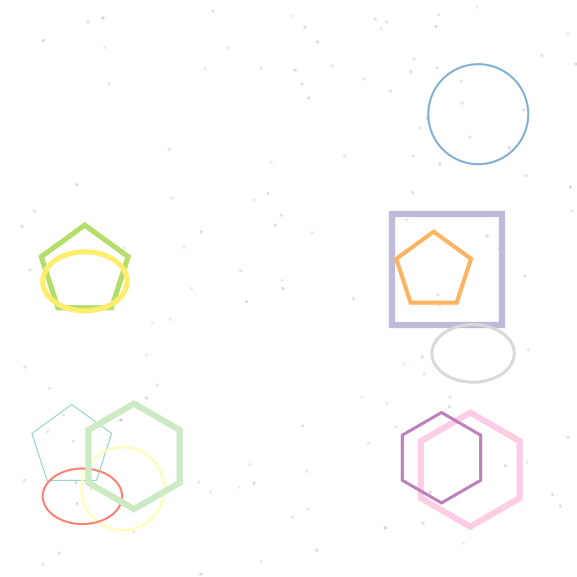[{"shape": "pentagon", "thickness": 0.5, "radius": 0.36, "center": [0.124, 0.226]}, {"shape": "circle", "thickness": 1, "radius": 0.36, "center": [0.213, 0.153]}, {"shape": "square", "thickness": 3, "radius": 0.48, "center": [0.774, 0.532]}, {"shape": "oval", "thickness": 1, "radius": 0.34, "center": [0.143, 0.14]}, {"shape": "circle", "thickness": 1, "radius": 0.43, "center": [0.828, 0.801]}, {"shape": "pentagon", "thickness": 2, "radius": 0.34, "center": [0.751, 0.53]}, {"shape": "pentagon", "thickness": 2.5, "radius": 0.4, "center": [0.147, 0.53]}, {"shape": "hexagon", "thickness": 3, "radius": 0.49, "center": [0.814, 0.186]}, {"shape": "oval", "thickness": 1.5, "radius": 0.36, "center": [0.819, 0.387]}, {"shape": "hexagon", "thickness": 1.5, "radius": 0.39, "center": [0.765, 0.207]}, {"shape": "hexagon", "thickness": 3, "radius": 0.46, "center": [0.232, 0.209]}, {"shape": "oval", "thickness": 2.5, "radius": 0.37, "center": [0.147, 0.512]}]